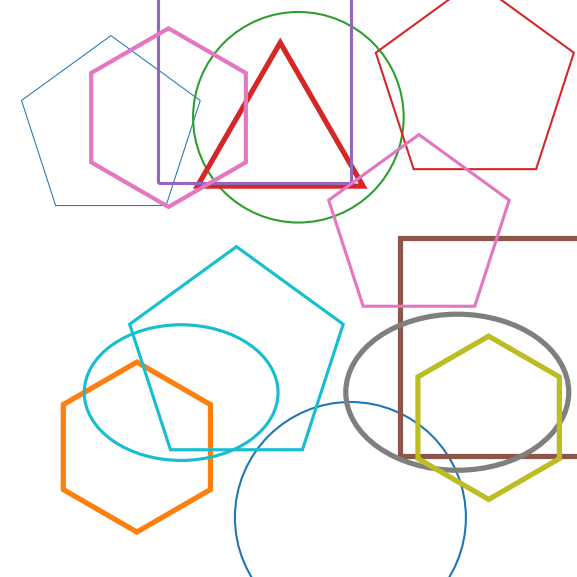[{"shape": "circle", "thickness": 1, "radius": 1.0, "center": [0.607, 0.103]}, {"shape": "pentagon", "thickness": 0.5, "radius": 0.81, "center": [0.192, 0.775]}, {"shape": "hexagon", "thickness": 2.5, "radius": 0.74, "center": [0.237, 0.225]}, {"shape": "circle", "thickness": 1, "radius": 0.91, "center": [0.517, 0.796]}, {"shape": "pentagon", "thickness": 1, "radius": 0.9, "center": [0.822, 0.852]}, {"shape": "triangle", "thickness": 2.5, "radius": 0.83, "center": [0.485, 0.76]}, {"shape": "square", "thickness": 1.5, "radius": 0.84, "center": [0.441, 0.849]}, {"shape": "square", "thickness": 2.5, "radius": 0.95, "center": [0.881, 0.398]}, {"shape": "pentagon", "thickness": 1.5, "radius": 0.82, "center": [0.725, 0.602]}, {"shape": "hexagon", "thickness": 2, "radius": 0.77, "center": [0.292, 0.795]}, {"shape": "oval", "thickness": 2.5, "radius": 0.97, "center": [0.792, 0.32]}, {"shape": "hexagon", "thickness": 2.5, "radius": 0.71, "center": [0.846, 0.276]}, {"shape": "oval", "thickness": 1.5, "radius": 0.84, "center": [0.314, 0.319]}, {"shape": "pentagon", "thickness": 1.5, "radius": 0.97, "center": [0.409, 0.378]}]